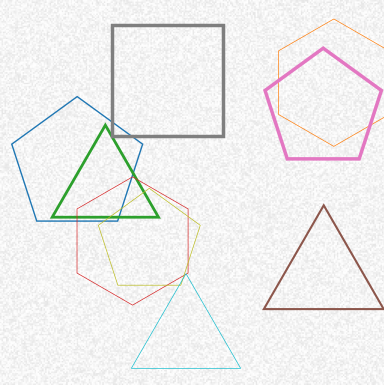[{"shape": "pentagon", "thickness": 1, "radius": 0.89, "center": [0.201, 0.57]}, {"shape": "hexagon", "thickness": 0.5, "radius": 0.83, "center": [0.867, 0.785]}, {"shape": "triangle", "thickness": 2, "radius": 0.8, "center": [0.274, 0.516]}, {"shape": "hexagon", "thickness": 0.5, "radius": 0.83, "center": [0.344, 0.374]}, {"shape": "triangle", "thickness": 1.5, "radius": 0.9, "center": [0.841, 0.287]}, {"shape": "pentagon", "thickness": 2.5, "radius": 0.79, "center": [0.84, 0.716]}, {"shape": "square", "thickness": 2.5, "radius": 0.72, "center": [0.435, 0.79]}, {"shape": "pentagon", "thickness": 0.5, "radius": 0.7, "center": [0.388, 0.372]}, {"shape": "triangle", "thickness": 0.5, "radius": 0.82, "center": [0.483, 0.125]}]